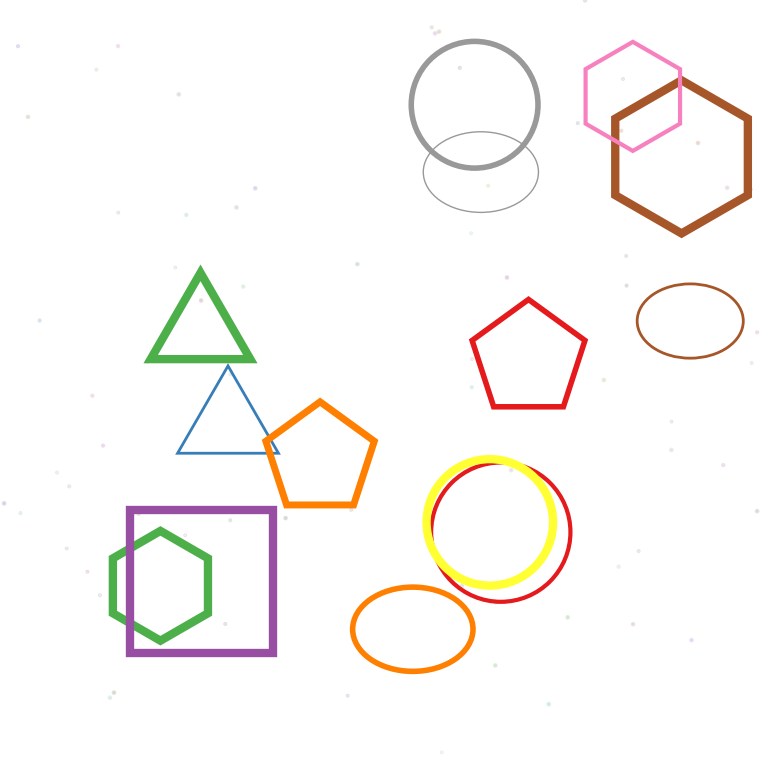[{"shape": "circle", "thickness": 1.5, "radius": 0.45, "center": [0.65, 0.309]}, {"shape": "pentagon", "thickness": 2, "radius": 0.39, "center": [0.686, 0.534]}, {"shape": "triangle", "thickness": 1, "radius": 0.38, "center": [0.296, 0.449]}, {"shape": "hexagon", "thickness": 3, "radius": 0.36, "center": [0.208, 0.239]}, {"shape": "triangle", "thickness": 3, "radius": 0.37, "center": [0.26, 0.571]}, {"shape": "square", "thickness": 3, "radius": 0.46, "center": [0.261, 0.245]}, {"shape": "pentagon", "thickness": 2.5, "radius": 0.37, "center": [0.416, 0.404]}, {"shape": "oval", "thickness": 2, "radius": 0.39, "center": [0.536, 0.183]}, {"shape": "circle", "thickness": 3, "radius": 0.41, "center": [0.636, 0.322]}, {"shape": "hexagon", "thickness": 3, "radius": 0.5, "center": [0.885, 0.796]}, {"shape": "oval", "thickness": 1, "radius": 0.34, "center": [0.896, 0.583]}, {"shape": "hexagon", "thickness": 1.5, "radius": 0.35, "center": [0.822, 0.875]}, {"shape": "oval", "thickness": 0.5, "radius": 0.37, "center": [0.625, 0.777]}, {"shape": "circle", "thickness": 2, "radius": 0.41, "center": [0.616, 0.864]}]